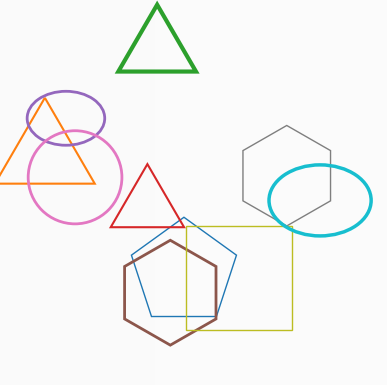[{"shape": "pentagon", "thickness": 1, "radius": 0.71, "center": [0.475, 0.293]}, {"shape": "triangle", "thickness": 1.5, "radius": 0.74, "center": [0.116, 0.597]}, {"shape": "triangle", "thickness": 3, "radius": 0.58, "center": [0.406, 0.872]}, {"shape": "triangle", "thickness": 1.5, "radius": 0.55, "center": [0.38, 0.464]}, {"shape": "oval", "thickness": 2, "radius": 0.5, "center": [0.17, 0.693]}, {"shape": "hexagon", "thickness": 2, "radius": 0.68, "center": [0.439, 0.24]}, {"shape": "circle", "thickness": 2, "radius": 0.6, "center": [0.194, 0.539]}, {"shape": "hexagon", "thickness": 1, "radius": 0.65, "center": [0.74, 0.544]}, {"shape": "square", "thickness": 1, "radius": 0.68, "center": [0.616, 0.278]}, {"shape": "oval", "thickness": 2.5, "radius": 0.66, "center": [0.826, 0.479]}]